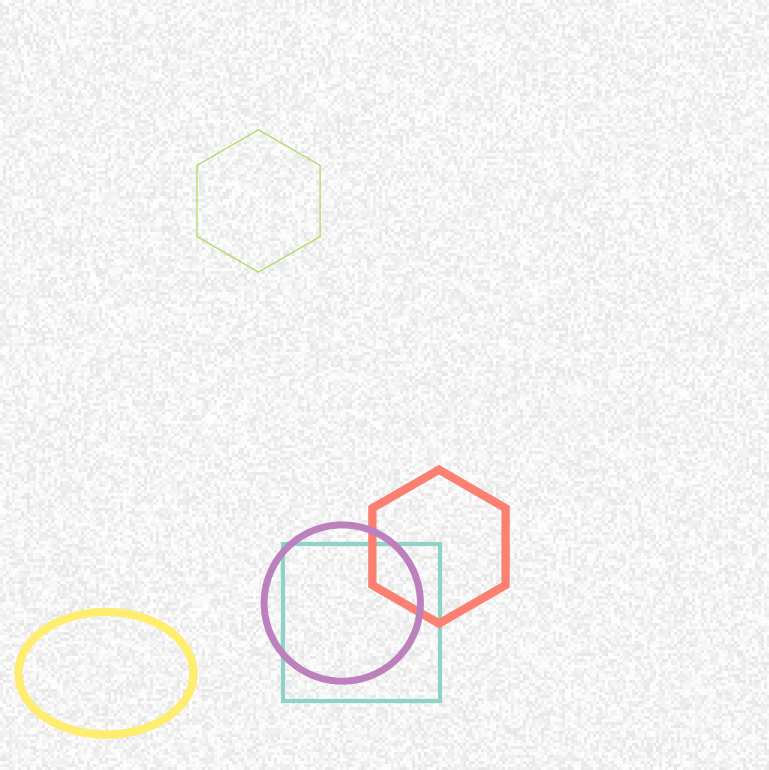[{"shape": "square", "thickness": 1.5, "radius": 0.51, "center": [0.469, 0.192]}, {"shape": "hexagon", "thickness": 3, "radius": 0.5, "center": [0.57, 0.29]}, {"shape": "hexagon", "thickness": 0.5, "radius": 0.46, "center": [0.336, 0.739]}, {"shape": "circle", "thickness": 2.5, "radius": 0.51, "center": [0.445, 0.217]}, {"shape": "oval", "thickness": 3, "radius": 0.57, "center": [0.138, 0.126]}]